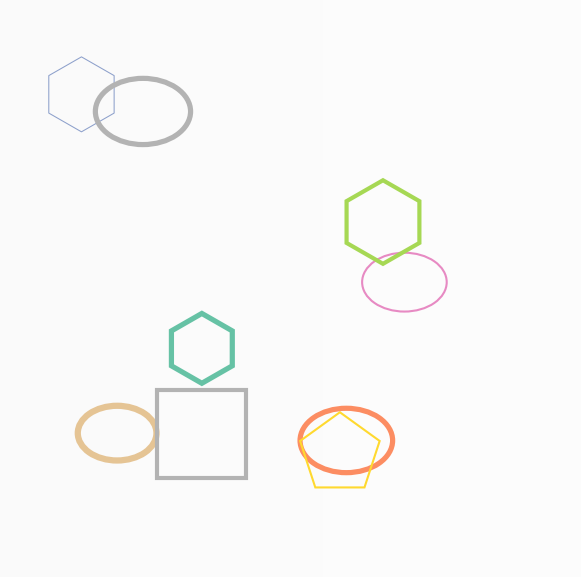[{"shape": "hexagon", "thickness": 2.5, "radius": 0.3, "center": [0.347, 0.396]}, {"shape": "oval", "thickness": 2.5, "radius": 0.4, "center": [0.596, 0.236]}, {"shape": "hexagon", "thickness": 0.5, "radius": 0.32, "center": [0.14, 0.836]}, {"shape": "oval", "thickness": 1, "radius": 0.36, "center": [0.696, 0.511]}, {"shape": "hexagon", "thickness": 2, "radius": 0.36, "center": [0.659, 0.615]}, {"shape": "pentagon", "thickness": 1, "radius": 0.36, "center": [0.585, 0.213]}, {"shape": "oval", "thickness": 3, "radius": 0.34, "center": [0.202, 0.249]}, {"shape": "square", "thickness": 2, "radius": 0.38, "center": [0.347, 0.248]}, {"shape": "oval", "thickness": 2.5, "radius": 0.41, "center": [0.246, 0.806]}]